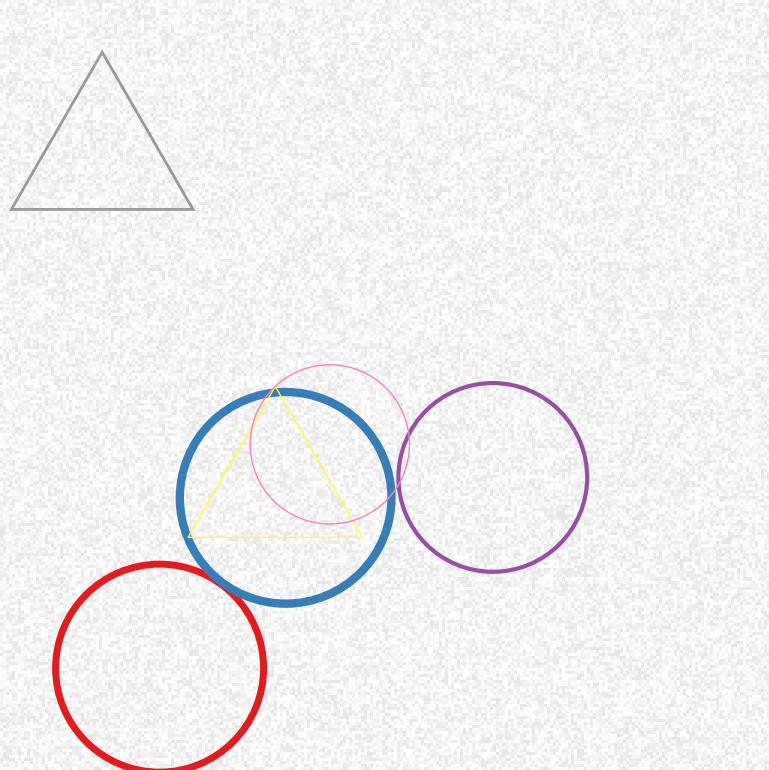[{"shape": "circle", "thickness": 2.5, "radius": 0.68, "center": [0.207, 0.132]}, {"shape": "circle", "thickness": 3, "radius": 0.69, "center": [0.371, 0.353]}, {"shape": "circle", "thickness": 1.5, "radius": 0.61, "center": [0.64, 0.38]}, {"shape": "triangle", "thickness": 0.5, "radius": 0.65, "center": [0.357, 0.368]}, {"shape": "circle", "thickness": 0.5, "radius": 0.52, "center": [0.428, 0.423]}, {"shape": "triangle", "thickness": 1, "radius": 0.68, "center": [0.133, 0.796]}]